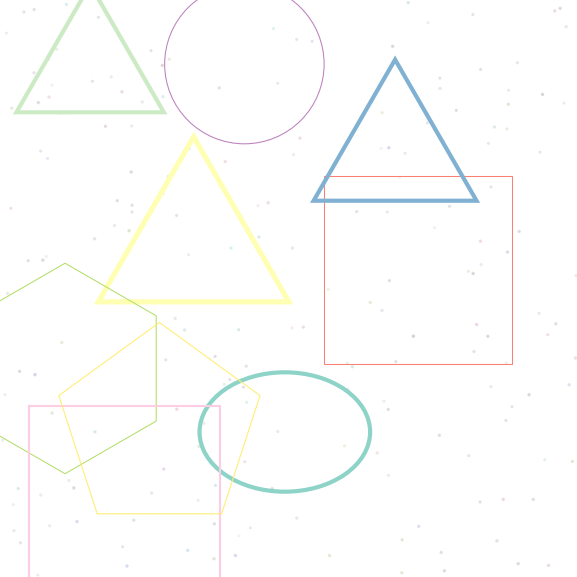[{"shape": "oval", "thickness": 2, "radius": 0.74, "center": [0.493, 0.251]}, {"shape": "triangle", "thickness": 2.5, "radius": 0.95, "center": [0.335, 0.572]}, {"shape": "square", "thickness": 0.5, "radius": 0.81, "center": [0.723, 0.531]}, {"shape": "triangle", "thickness": 2, "radius": 0.81, "center": [0.684, 0.733]}, {"shape": "hexagon", "thickness": 0.5, "radius": 0.91, "center": [0.113, 0.361]}, {"shape": "square", "thickness": 1, "radius": 0.83, "center": [0.216, 0.13]}, {"shape": "circle", "thickness": 0.5, "radius": 0.69, "center": [0.423, 0.888]}, {"shape": "triangle", "thickness": 2, "radius": 0.74, "center": [0.156, 0.878]}, {"shape": "pentagon", "thickness": 0.5, "radius": 0.92, "center": [0.276, 0.258]}]